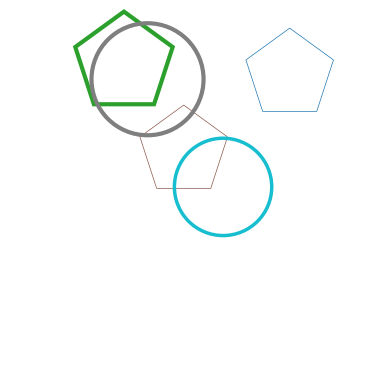[{"shape": "pentagon", "thickness": 0.5, "radius": 0.6, "center": [0.752, 0.807]}, {"shape": "pentagon", "thickness": 3, "radius": 0.67, "center": [0.322, 0.837]}, {"shape": "pentagon", "thickness": 0.5, "radius": 0.6, "center": [0.477, 0.607]}, {"shape": "circle", "thickness": 3, "radius": 0.73, "center": [0.383, 0.794]}, {"shape": "circle", "thickness": 2.5, "radius": 0.63, "center": [0.579, 0.515]}]